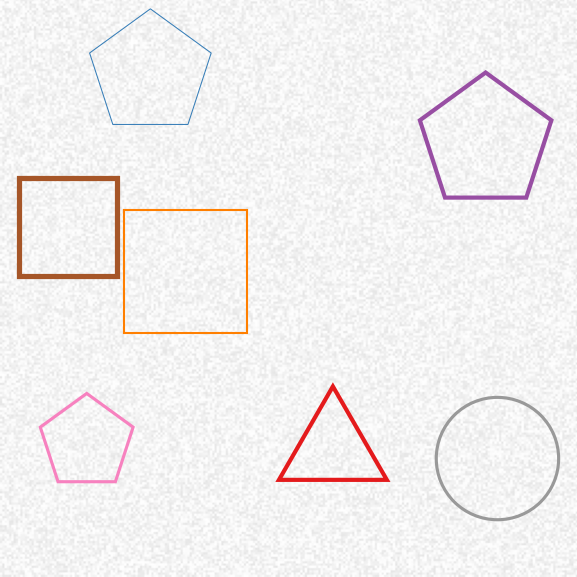[{"shape": "triangle", "thickness": 2, "radius": 0.54, "center": [0.576, 0.222]}, {"shape": "pentagon", "thickness": 0.5, "radius": 0.55, "center": [0.26, 0.873]}, {"shape": "pentagon", "thickness": 2, "radius": 0.6, "center": [0.841, 0.754]}, {"shape": "square", "thickness": 1, "radius": 0.53, "center": [0.322, 0.529]}, {"shape": "square", "thickness": 2.5, "radius": 0.42, "center": [0.117, 0.607]}, {"shape": "pentagon", "thickness": 1.5, "radius": 0.42, "center": [0.15, 0.233]}, {"shape": "circle", "thickness": 1.5, "radius": 0.53, "center": [0.861, 0.205]}]